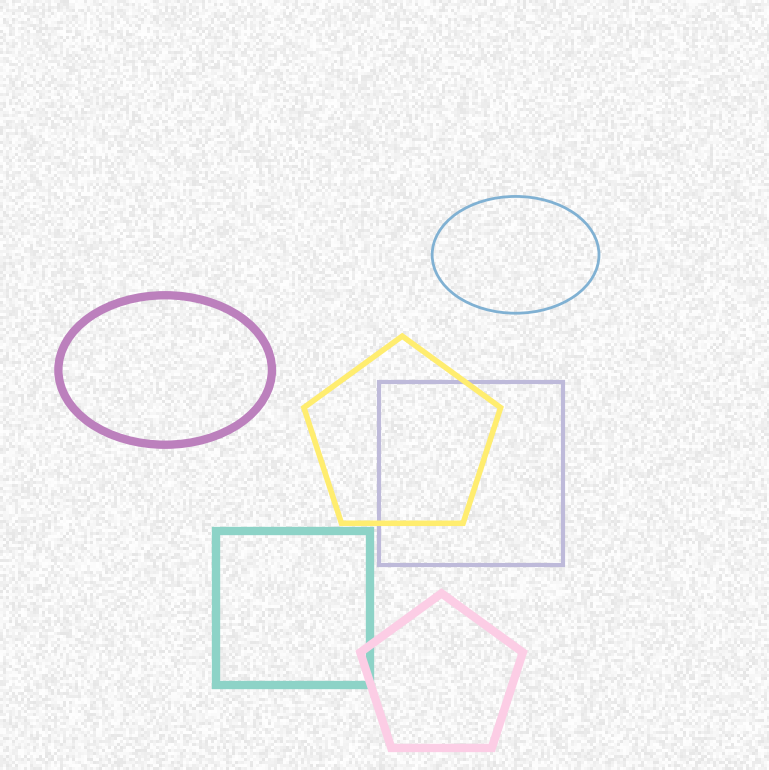[{"shape": "square", "thickness": 3, "radius": 0.5, "center": [0.38, 0.21]}, {"shape": "square", "thickness": 1.5, "radius": 0.6, "center": [0.612, 0.385]}, {"shape": "oval", "thickness": 1, "radius": 0.54, "center": [0.67, 0.669]}, {"shape": "pentagon", "thickness": 3, "radius": 0.56, "center": [0.573, 0.118]}, {"shape": "oval", "thickness": 3, "radius": 0.69, "center": [0.214, 0.519]}, {"shape": "pentagon", "thickness": 2, "radius": 0.67, "center": [0.522, 0.429]}]